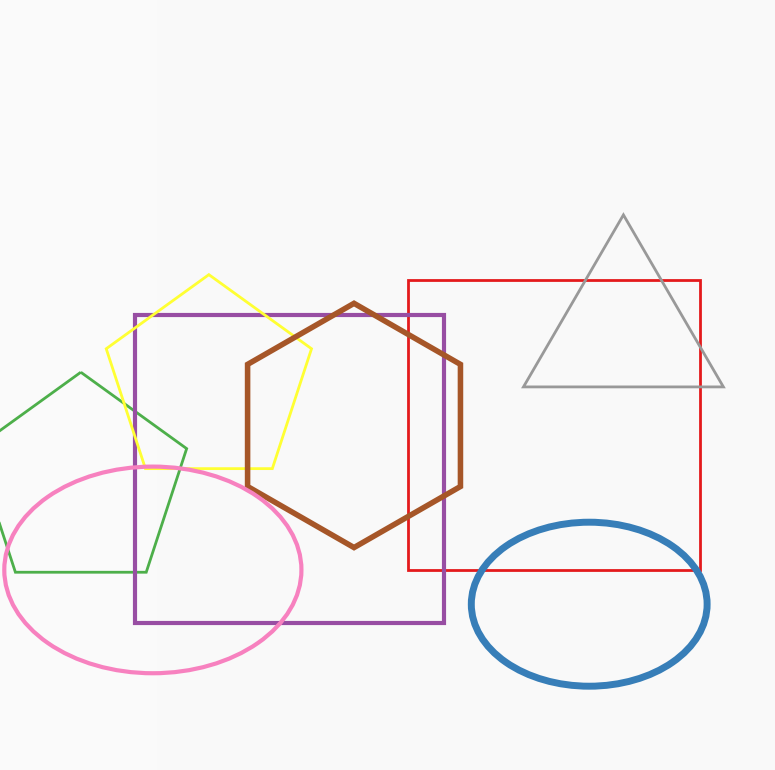[{"shape": "square", "thickness": 1, "radius": 0.94, "center": [0.714, 0.448]}, {"shape": "oval", "thickness": 2.5, "radius": 0.76, "center": [0.76, 0.215]}, {"shape": "pentagon", "thickness": 1, "radius": 0.72, "center": [0.104, 0.373]}, {"shape": "square", "thickness": 1.5, "radius": 1.0, "center": [0.374, 0.391]}, {"shape": "pentagon", "thickness": 1, "radius": 0.7, "center": [0.27, 0.504]}, {"shape": "hexagon", "thickness": 2, "radius": 0.79, "center": [0.457, 0.447]}, {"shape": "oval", "thickness": 1.5, "radius": 0.96, "center": [0.197, 0.26]}, {"shape": "triangle", "thickness": 1, "radius": 0.74, "center": [0.804, 0.572]}]